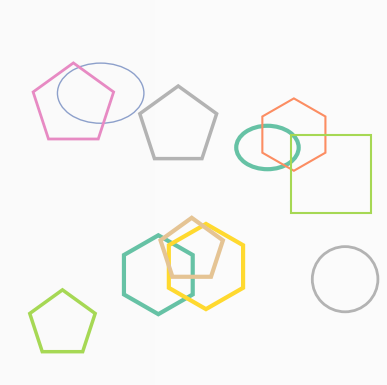[{"shape": "hexagon", "thickness": 3, "radius": 0.51, "center": [0.409, 0.286]}, {"shape": "oval", "thickness": 3, "radius": 0.4, "center": [0.69, 0.617]}, {"shape": "hexagon", "thickness": 1.5, "radius": 0.47, "center": [0.758, 0.65]}, {"shape": "oval", "thickness": 1, "radius": 0.56, "center": [0.26, 0.758]}, {"shape": "pentagon", "thickness": 2, "radius": 0.55, "center": [0.189, 0.727]}, {"shape": "pentagon", "thickness": 2.5, "radius": 0.44, "center": [0.161, 0.158]}, {"shape": "square", "thickness": 1.5, "radius": 0.51, "center": [0.854, 0.548]}, {"shape": "hexagon", "thickness": 3, "radius": 0.55, "center": [0.532, 0.308]}, {"shape": "pentagon", "thickness": 3, "radius": 0.42, "center": [0.495, 0.35]}, {"shape": "pentagon", "thickness": 2.5, "radius": 0.52, "center": [0.46, 0.672]}, {"shape": "circle", "thickness": 2, "radius": 0.42, "center": [0.891, 0.275]}]